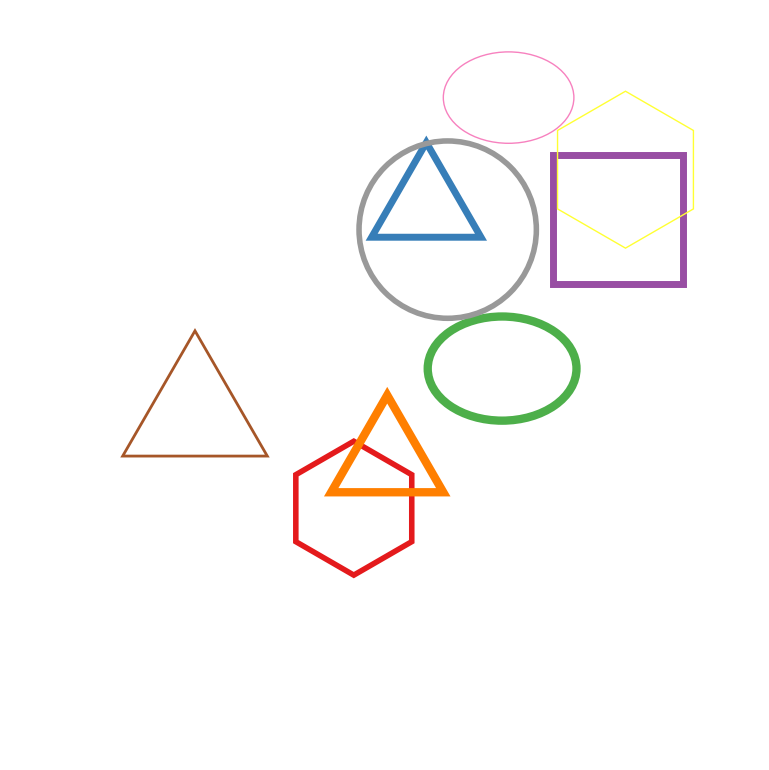[{"shape": "hexagon", "thickness": 2, "radius": 0.43, "center": [0.459, 0.34]}, {"shape": "triangle", "thickness": 2.5, "radius": 0.41, "center": [0.554, 0.733]}, {"shape": "oval", "thickness": 3, "radius": 0.48, "center": [0.652, 0.521]}, {"shape": "square", "thickness": 2.5, "radius": 0.42, "center": [0.803, 0.715]}, {"shape": "triangle", "thickness": 3, "radius": 0.42, "center": [0.503, 0.403]}, {"shape": "hexagon", "thickness": 0.5, "radius": 0.51, "center": [0.812, 0.78]}, {"shape": "triangle", "thickness": 1, "radius": 0.54, "center": [0.253, 0.462]}, {"shape": "oval", "thickness": 0.5, "radius": 0.42, "center": [0.661, 0.873]}, {"shape": "circle", "thickness": 2, "radius": 0.58, "center": [0.581, 0.702]}]